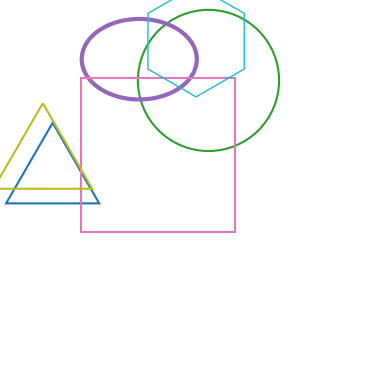[{"shape": "triangle", "thickness": 1.5, "radius": 0.7, "center": [0.137, 0.542]}, {"shape": "circle", "thickness": 1.5, "radius": 0.92, "center": [0.542, 0.791]}, {"shape": "oval", "thickness": 3, "radius": 0.75, "center": [0.362, 0.846]}, {"shape": "square", "thickness": 1.5, "radius": 1.0, "center": [0.41, 0.597]}, {"shape": "triangle", "thickness": 1.5, "radius": 0.74, "center": [0.111, 0.584]}, {"shape": "hexagon", "thickness": 1, "radius": 0.72, "center": [0.509, 0.893]}]